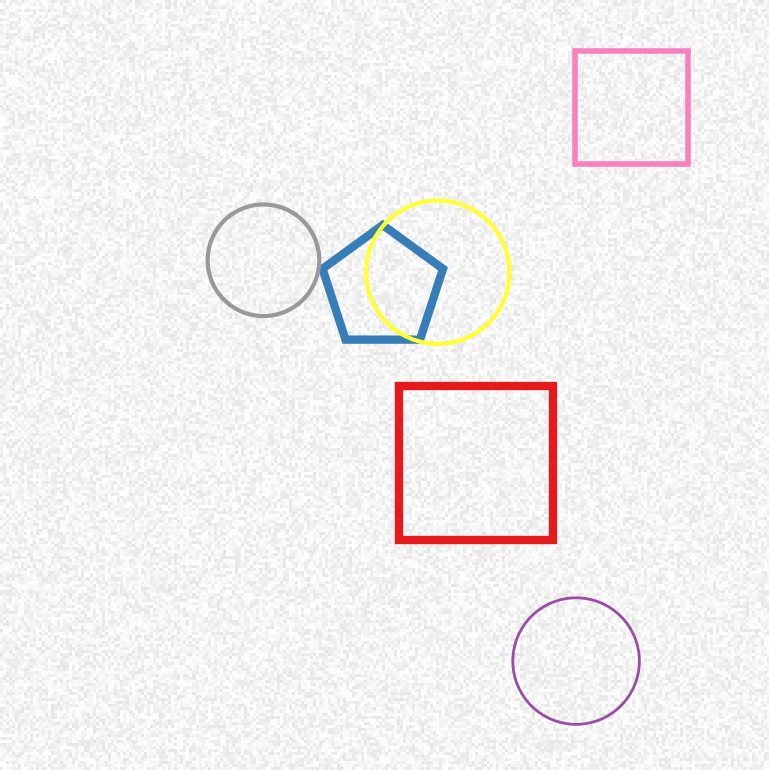[{"shape": "square", "thickness": 3, "radius": 0.5, "center": [0.618, 0.399]}, {"shape": "pentagon", "thickness": 3, "radius": 0.41, "center": [0.497, 0.625]}, {"shape": "circle", "thickness": 1, "radius": 0.41, "center": [0.748, 0.141]}, {"shape": "circle", "thickness": 1.5, "radius": 0.47, "center": [0.569, 0.646]}, {"shape": "square", "thickness": 2, "radius": 0.37, "center": [0.82, 0.86]}, {"shape": "circle", "thickness": 1.5, "radius": 0.36, "center": [0.342, 0.662]}]